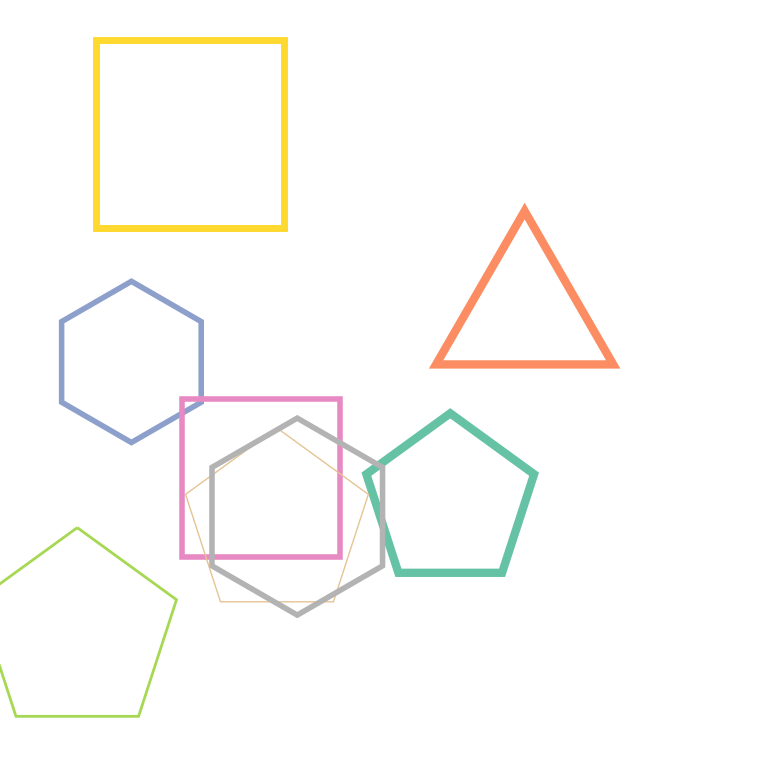[{"shape": "pentagon", "thickness": 3, "radius": 0.57, "center": [0.585, 0.349]}, {"shape": "triangle", "thickness": 3, "radius": 0.66, "center": [0.681, 0.593]}, {"shape": "hexagon", "thickness": 2, "radius": 0.52, "center": [0.171, 0.53]}, {"shape": "square", "thickness": 2, "radius": 0.51, "center": [0.339, 0.379]}, {"shape": "pentagon", "thickness": 1, "radius": 0.68, "center": [0.1, 0.179]}, {"shape": "square", "thickness": 2.5, "radius": 0.61, "center": [0.247, 0.826]}, {"shape": "pentagon", "thickness": 0.5, "radius": 0.62, "center": [0.36, 0.319]}, {"shape": "hexagon", "thickness": 2, "radius": 0.64, "center": [0.386, 0.329]}]